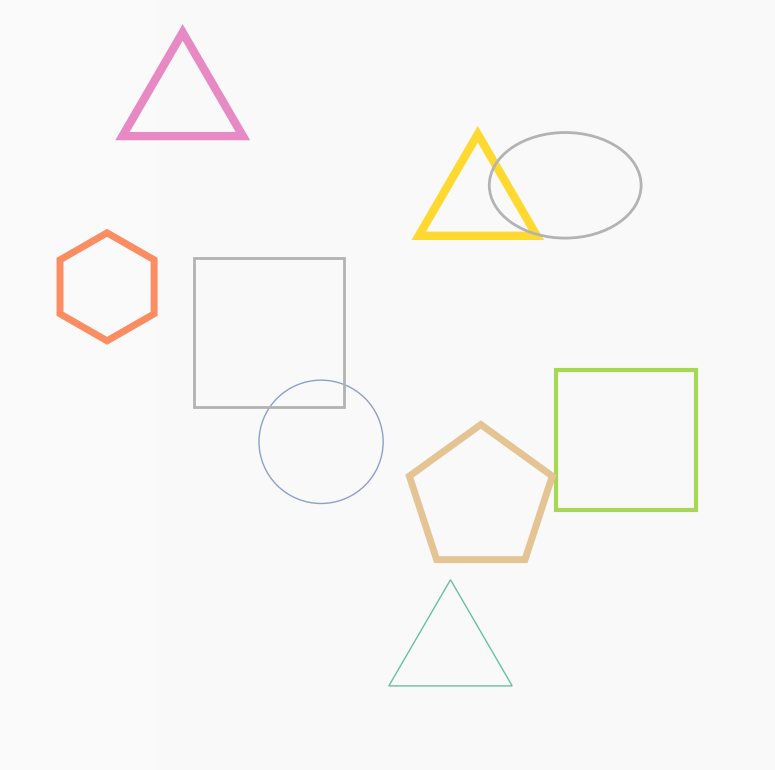[{"shape": "triangle", "thickness": 0.5, "radius": 0.46, "center": [0.581, 0.155]}, {"shape": "hexagon", "thickness": 2.5, "radius": 0.35, "center": [0.138, 0.627]}, {"shape": "circle", "thickness": 0.5, "radius": 0.4, "center": [0.414, 0.426]}, {"shape": "triangle", "thickness": 3, "radius": 0.45, "center": [0.236, 0.868]}, {"shape": "square", "thickness": 1.5, "radius": 0.45, "center": [0.807, 0.428]}, {"shape": "triangle", "thickness": 3, "radius": 0.44, "center": [0.616, 0.738]}, {"shape": "pentagon", "thickness": 2.5, "radius": 0.48, "center": [0.62, 0.352]}, {"shape": "oval", "thickness": 1, "radius": 0.49, "center": [0.729, 0.759]}, {"shape": "square", "thickness": 1, "radius": 0.48, "center": [0.347, 0.568]}]